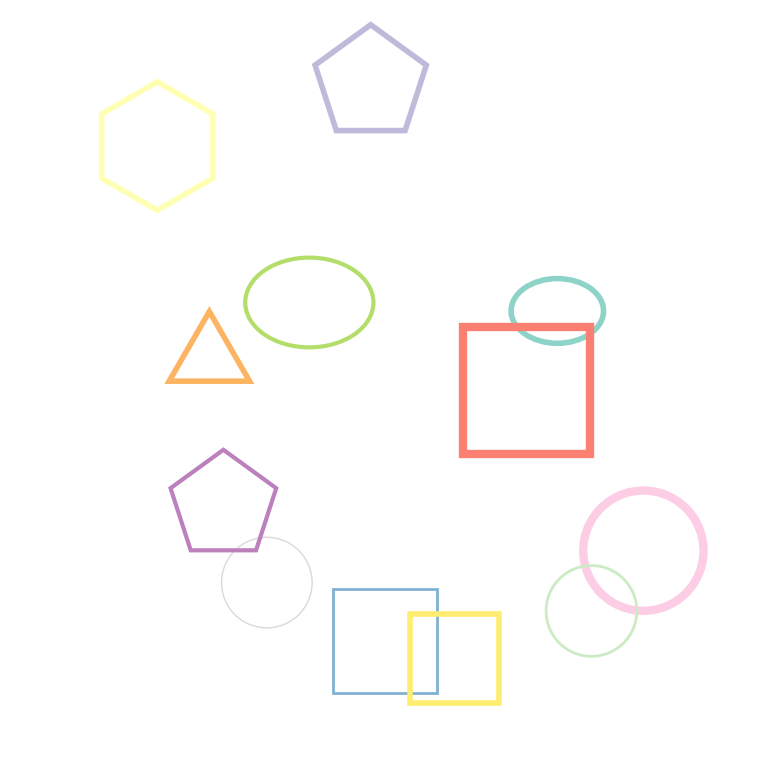[{"shape": "oval", "thickness": 2, "radius": 0.3, "center": [0.724, 0.596]}, {"shape": "hexagon", "thickness": 2, "radius": 0.42, "center": [0.204, 0.81]}, {"shape": "pentagon", "thickness": 2, "radius": 0.38, "center": [0.481, 0.892]}, {"shape": "square", "thickness": 3, "radius": 0.41, "center": [0.684, 0.493]}, {"shape": "square", "thickness": 1, "radius": 0.34, "center": [0.5, 0.167]}, {"shape": "triangle", "thickness": 2, "radius": 0.3, "center": [0.272, 0.535]}, {"shape": "oval", "thickness": 1.5, "radius": 0.42, "center": [0.402, 0.607]}, {"shape": "circle", "thickness": 3, "radius": 0.39, "center": [0.836, 0.285]}, {"shape": "circle", "thickness": 0.5, "radius": 0.29, "center": [0.347, 0.243]}, {"shape": "pentagon", "thickness": 1.5, "radius": 0.36, "center": [0.29, 0.344]}, {"shape": "circle", "thickness": 1, "radius": 0.29, "center": [0.768, 0.207]}, {"shape": "square", "thickness": 2, "radius": 0.29, "center": [0.59, 0.144]}]